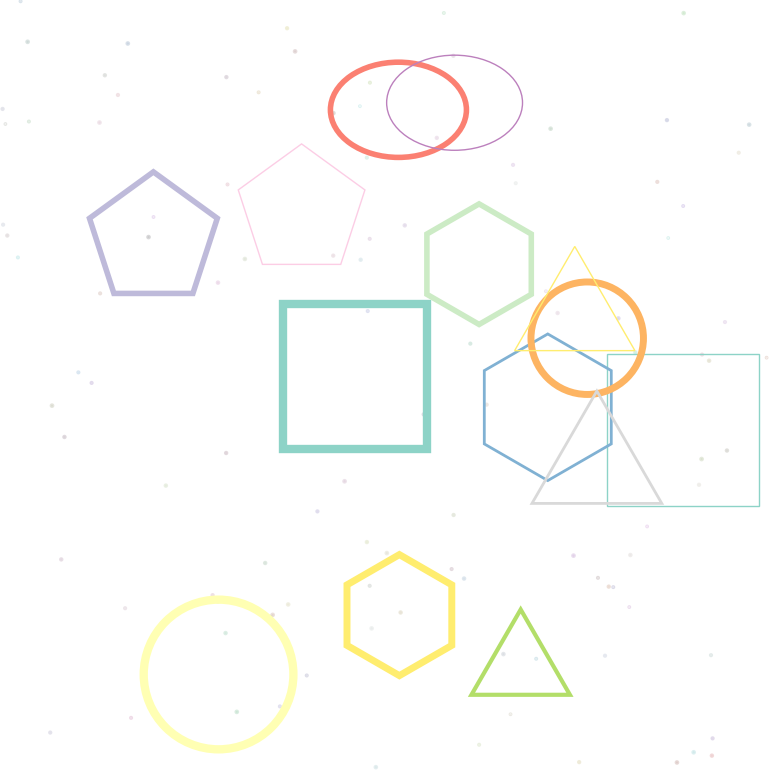[{"shape": "square", "thickness": 0.5, "radius": 0.49, "center": [0.887, 0.442]}, {"shape": "square", "thickness": 3, "radius": 0.47, "center": [0.461, 0.511]}, {"shape": "circle", "thickness": 3, "radius": 0.49, "center": [0.284, 0.124]}, {"shape": "pentagon", "thickness": 2, "radius": 0.44, "center": [0.199, 0.69]}, {"shape": "oval", "thickness": 2, "radius": 0.44, "center": [0.517, 0.857]}, {"shape": "hexagon", "thickness": 1, "radius": 0.48, "center": [0.711, 0.471]}, {"shape": "circle", "thickness": 2.5, "radius": 0.37, "center": [0.763, 0.561]}, {"shape": "triangle", "thickness": 1.5, "radius": 0.37, "center": [0.676, 0.135]}, {"shape": "pentagon", "thickness": 0.5, "radius": 0.43, "center": [0.392, 0.727]}, {"shape": "triangle", "thickness": 1, "radius": 0.49, "center": [0.775, 0.395]}, {"shape": "oval", "thickness": 0.5, "radius": 0.44, "center": [0.59, 0.867]}, {"shape": "hexagon", "thickness": 2, "radius": 0.39, "center": [0.622, 0.657]}, {"shape": "hexagon", "thickness": 2.5, "radius": 0.39, "center": [0.519, 0.201]}, {"shape": "triangle", "thickness": 0.5, "radius": 0.45, "center": [0.746, 0.59]}]